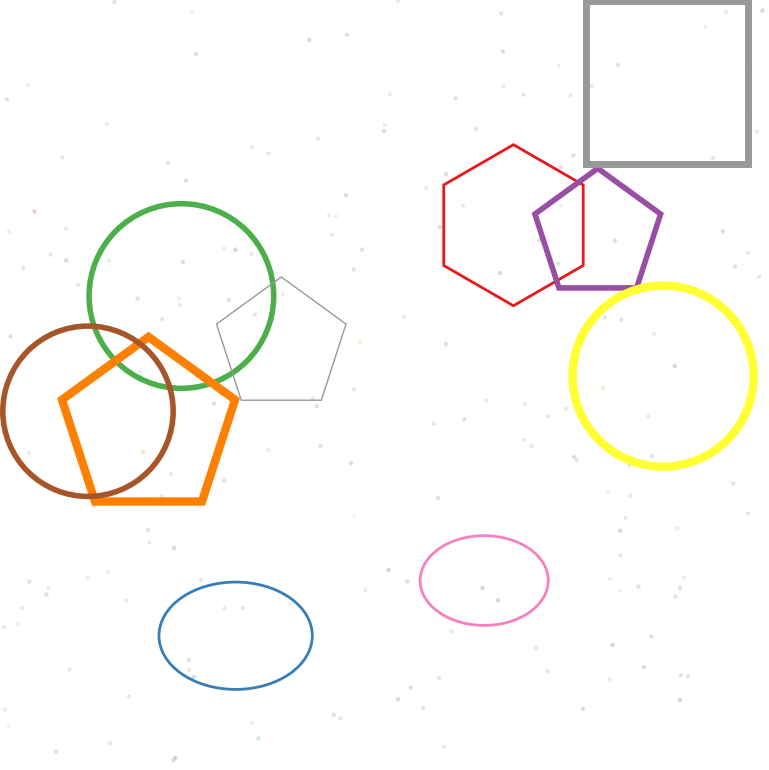[{"shape": "hexagon", "thickness": 1, "radius": 0.52, "center": [0.667, 0.708]}, {"shape": "oval", "thickness": 1, "radius": 0.5, "center": [0.306, 0.174]}, {"shape": "circle", "thickness": 2, "radius": 0.6, "center": [0.236, 0.616]}, {"shape": "pentagon", "thickness": 2, "radius": 0.43, "center": [0.776, 0.696]}, {"shape": "pentagon", "thickness": 3, "radius": 0.59, "center": [0.193, 0.444]}, {"shape": "circle", "thickness": 3, "radius": 0.59, "center": [0.861, 0.512]}, {"shape": "circle", "thickness": 2, "radius": 0.55, "center": [0.114, 0.466]}, {"shape": "oval", "thickness": 1, "radius": 0.42, "center": [0.629, 0.246]}, {"shape": "square", "thickness": 2.5, "radius": 0.53, "center": [0.866, 0.893]}, {"shape": "pentagon", "thickness": 0.5, "radius": 0.44, "center": [0.365, 0.552]}]